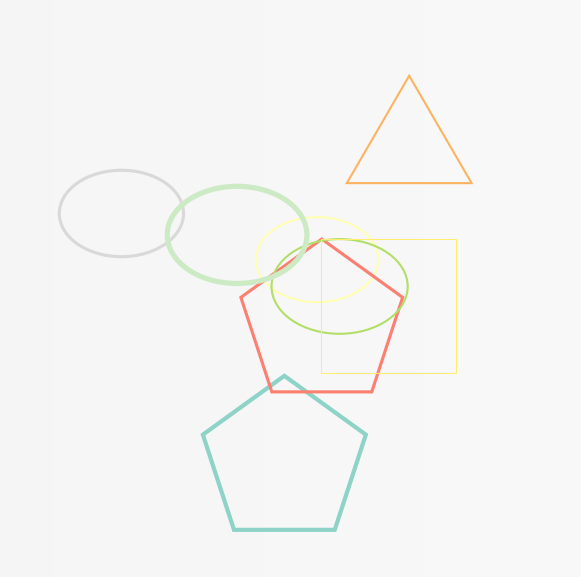[{"shape": "pentagon", "thickness": 2, "radius": 0.74, "center": [0.489, 0.201]}, {"shape": "oval", "thickness": 1, "radius": 0.53, "center": [0.546, 0.55]}, {"shape": "pentagon", "thickness": 1.5, "radius": 0.73, "center": [0.554, 0.439]}, {"shape": "triangle", "thickness": 1, "radius": 0.62, "center": [0.704, 0.744]}, {"shape": "oval", "thickness": 1, "radius": 0.59, "center": [0.584, 0.503]}, {"shape": "oval", "thickness": 1.5, "radius": 0.53, "center": [0.209, 0.63]}, {"shape": "oval", "thickness": 2.5, "radius": 0.6, "center": [0.408, 0.592]}, {"shape": "square", "thickness": 0.5, "radius": 0.58, "center": [0.668, 0.469]}]